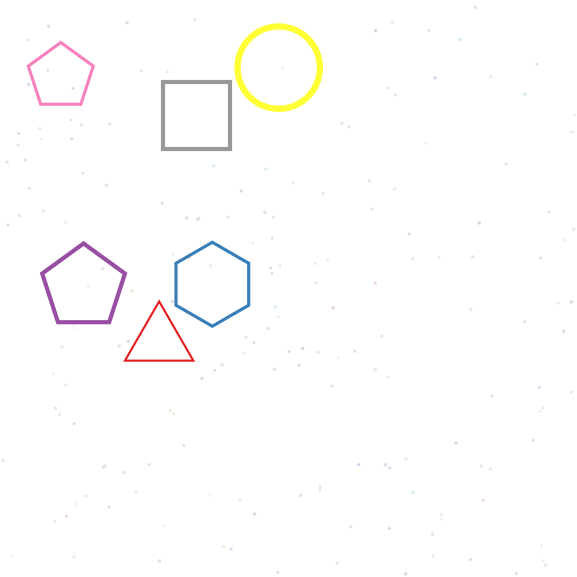[{"shape": "triangle", "thickness": 1, "radius": 0.34, "center": [0.276, 0.409]}, {"shape": "hexagon", "thickness": 1.5, "radius": 0.36, "center": [0.368, 0.507]}, {"shape": "pentagon", "thickness": 2, "radius": 0.38, "center": [0.145, 0.502]}, {"shape": "circle", "thickness": 3, "radius": 0.36, "center": [0.483, 0.882]}, {"shape": "pentagon", "thickness": 1.5, "radius": 0.3, "center": [0.105, 0.866]}, {"shape": "square", "thickness": 2, "radius": 0.29, "center": [0.34, 0.8]}]